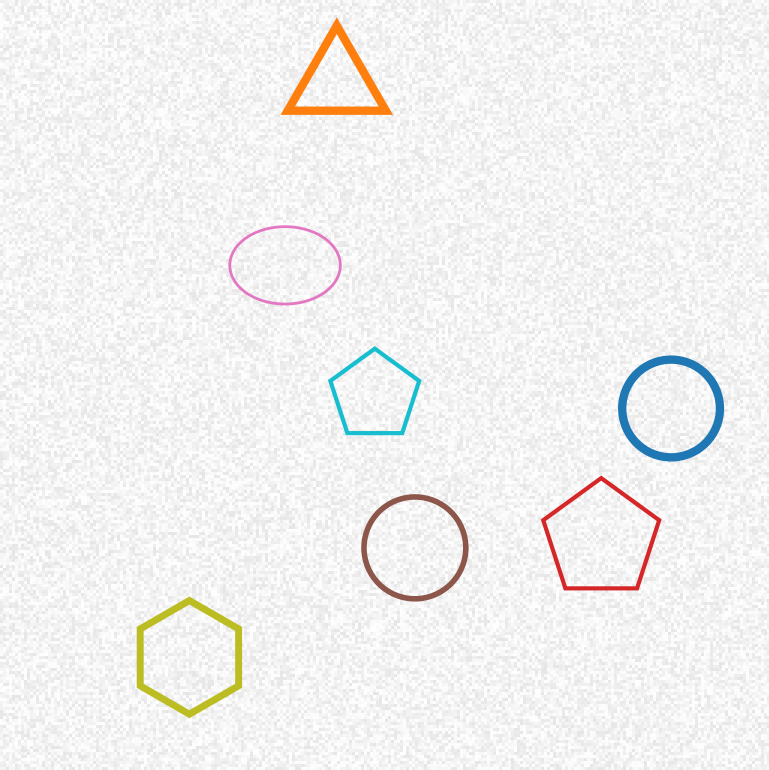[{"shape": "circle", "thickness": 3, "radius": 0.32, "center": [0.872, 0.47]}, {"shape": "triangle", "thickness": 3, "radius": 0.37, "center": [0.437, 0.893]}, {"shape": "pentagon", "thickness": 1.5, "radius": 0.4, "center": [0.781, 0.3]}, {"shape": "circle", "thickness": 2, "radius": 0.33, "center": [0.539, 0.288]}, {"shape": "oval", "thickness": 1, "radius": 0.36, "center": [0.37, 0.655]}, {"shape": "hexagon", "thickness": 2.5, "radius": 0.37, "center": [0.246, 0.146]}, {"shape": "pentagon", "thickness": 1.5, "radius": 0.3, "center": [0.487, 0.487]}]